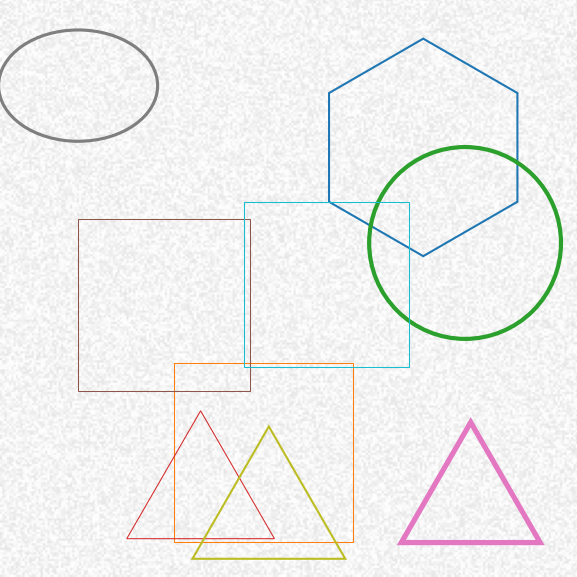[{"shape": "hexagon", "thickness": 1, "radius": 0.94, "center": [0.733, 0.744]}, {"shape": "square", "thickness": 0.5, "radius": 0.78, "center": [0.457, 0.216]}, {"shape": "circle", "thickness": 2, "radius": 0.83, "center": [0.805, 0.578]}, {"shape": "triangle", "thickness": 0.5, "radius": 0.74, "center": [0.347, 0.14]}, {"shape": "square", "thickness": 0.5, "radius": 0.75, "center": [0.284, 0.472]}, {"shape": "triangle", "thickness": 2.5, "radius": 0.69, "center": [0.815, 0.129]}, {"shape": "oval", "thickness": 1.5, "radius": 0.69, "center": [0.135, 0.851]}, {"shape": "triangle", "thickness": 1, "radius": 0.76, "center": [0.466, 0.108]}, {"shape": "square", "thickness": 0.5, "radius": 0.71, "center": [0.565, 0.507]}]